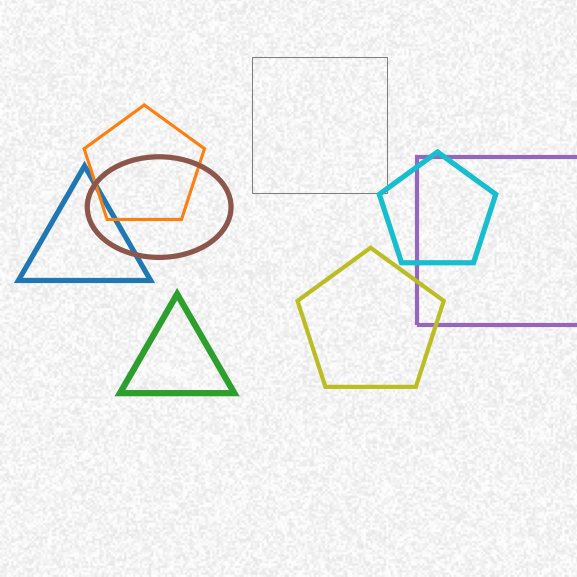[{"shape": "triangle", "thickness": 2.5, "radius": 0.66, "center": [0.146, 0.58]}, {"shape": "pentagon", "thickness": 1.5, "radius": 0.55, "center": [0.25, 0.708]}, {"shape": "triangle", "thickness": 3, "radius": 0.57, "center": [0.307, 0.376]}, {"shape": "square", "thickness": 2, "radius": 0.72, "center": [0.866, 0.582]}, {"shape": "oval", "thickness": 2.5, "radius": 0.62, "center": [0.276, 0.641]}, {"shape": "square", "thickness": 0.5, "radius": 0.59, "center": [0.554, 0.783]}, {"shape": "pentagon", "thickness": 2, "radius": 0.67, "center": [0.642, 0.437]}, {"shape": "pentagon", "thickness": 2.5, "radius": 0.53, "center": [0.758, 0.63]}]